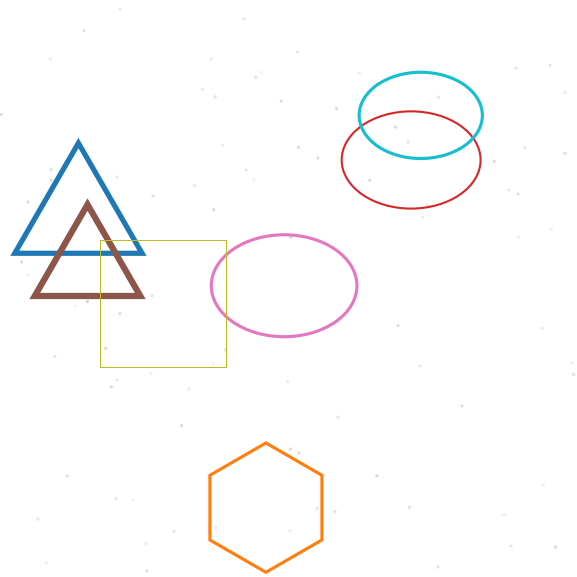[{"shape": "triangle", "thickness": 2.5, "radius": 0.64, "center": [0.136, 0.624]}, {"shape": "hexagon", "thickness": 1.5, "radius": 0.56, "center": [0.46, 0.12]}, {"shape": "oval", "thickness": 1, "radius": 0.6, "center": [0.712, 0.722]}, {"shape": "triangle", "thickness": 3, "radius": 0.53, "center": [0.152, 0.539]}, {"shape": "oval", "thickness": 1.5, "radius": 0.63, "center": [0.492, 0.504]}, {"shape": "square", "thickness": 0.5, "radius": 0.55, "center": [0.282, 0.474]}, {"shape": "oval", "thickness": 1.5, "radius": 0.53, "center": [0.729, 0.799]}]